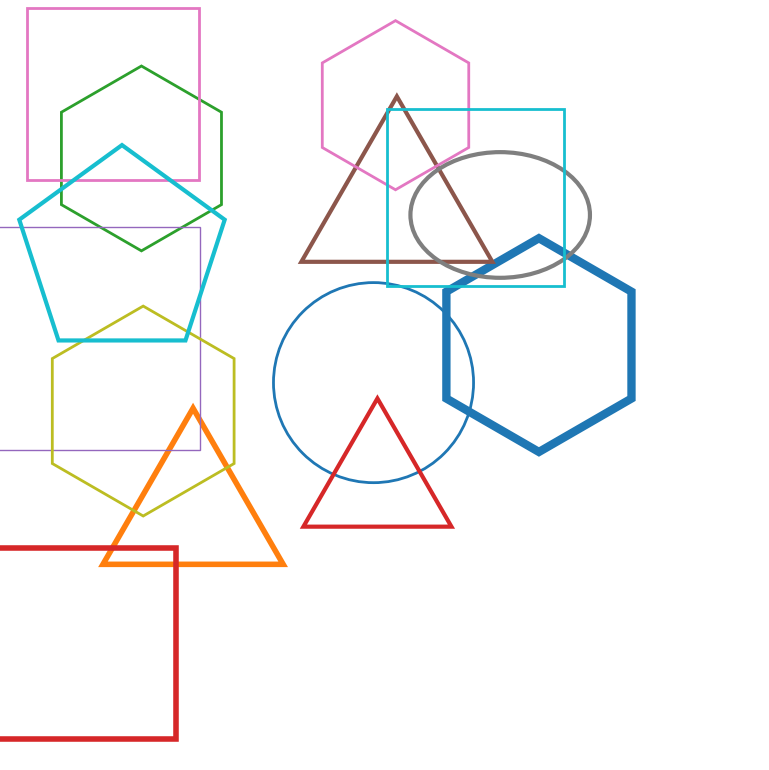[{"shape": "circle", "thickness": 1, "radius": 0.65, "center": [0.485, 0.503]}, {"shape": "hexagon", "thickness": 3, "radius": 0.69, "center": [0.7, 0.552]}, {"shape": "triangle", "thickness": 2, "radius": 0.68, "center": [0.251, 0.335]}, {"shape": "hexagon", "thickness": 1, "radius": 0.6, "center": [0.184, 0.794]}, {"shape": "triangle", "thickness": 1.5, "radius": 0.56, "center": [0.49, 0.372]}, {"shape": "square", "thickness": 2, "radius": 0.62, "center": [0.104, 0.164]}, {"shape": "square", "thickness": 0.5, "radius": 0.72, "center": [0.115, 0.56]}, {"shape": "triangle", "thickness": 1.5, "radius": 0.72, "center": [0.515, 0.732]}, {"shape": "hexagon", "thickness": 1, "radius": 0.55, "center": [0.514, 0.863]}, {"shape": "square", "thickness": 1, "radius": 0.56, "center": [0.146, 0.878]}, {"shape": "oval", "thickness": 1.5, "radius": 0.58, "center": [0.65, 0.721]}, {"shape": "hexagon", "thickness": 1, "radius": 0.68, "center": [0.186, 0.466]}, {"shape": "square", "thickness": 1, "radius": 0.57, "center": [0.617, 0.744]}, {"shape": "pentagon", "thickness": 1.5, "radius": 0.7, "center": [0.158, 0.671]}]